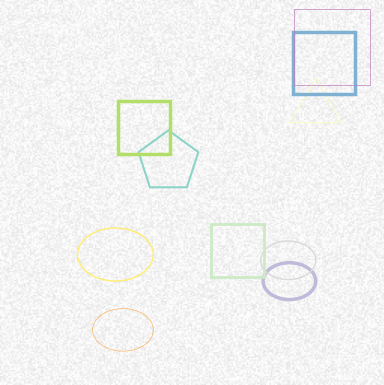[{"shape": "pentagon", "thickness": 1.5, "radius": 0.41, "center": [0.437, 0.58]}, {"shape": "triangle", "thickness": 0.5, "radius": 0.39, "center": [0.821, 0.72]}, {"shape": "oval", "thickness": 2.5, "radius": 0.34, "center": [0.752, 0.27]}, {"shape": "square", "thickness": 2.5, "radius": 0.41, "center": [0.841, 0.836]}, {"shape": "oval", "thickness": 0.5, "radius": 0.39, "center": [0.319, 0.143]}, {"shape": "square", "thickness": 2.5, "radius": 0.34, "center": [0.374, 0.669]}, {"shape": "oval", "thickness": 1, "radius": 0.36, "center": [0.749, 0.324]}, {"shape": "square", "thickness": 0.5, "radius": 0.5, "center": [0.862, 0.878]}, {"shape": "square", "thickness": 2, "radius": 0.34, "center": [0.617, 0.349]}, {"shape": "oval", "thickness": 1, "radius": 0.49, "center": [0.3, 0.339]}]